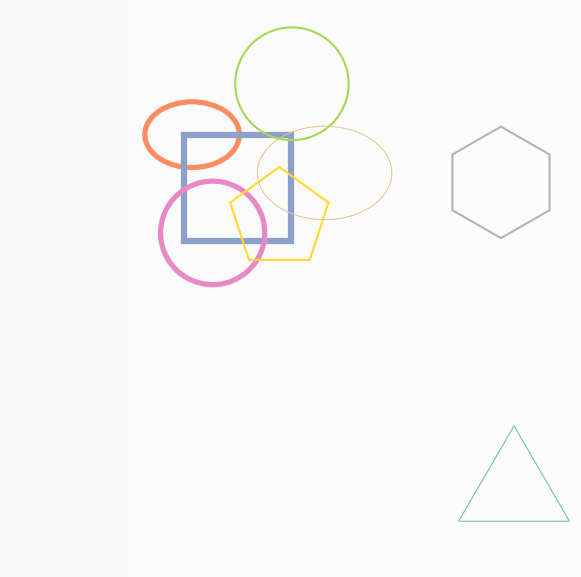[{"shape": "triangle", "thickness": 0.5, "radius": 0.55, "center": [0.884, 0.152]}, {"shape": "oval", "thickness": 2.5, "radius": 0.41, "center": [0.33, 0.766]}, {"shape": "square", "thickness": 3, "radius": 0.46, "center": [0.408, 0.673]}, {"shape": "circle", "thickness": 2.5, "radius": 0.45, "center": [0.366, 0.596]}, {"shape": "circle", "thickness": 1, "radius": 0.49, "center": [0.502, 0.854]}, {"shape": "pentagon", "thickness": 1, "radius": 0.44, "center": [0.481, 0.621]}, {"shape": "oval", "thickness": 0.5, "radius": 0.58, "center": [0.559, 0.7]}, {"shape": "hexagon", "thickness": 1, "radius": 0.48, "center": [0.862, 0.683]}]